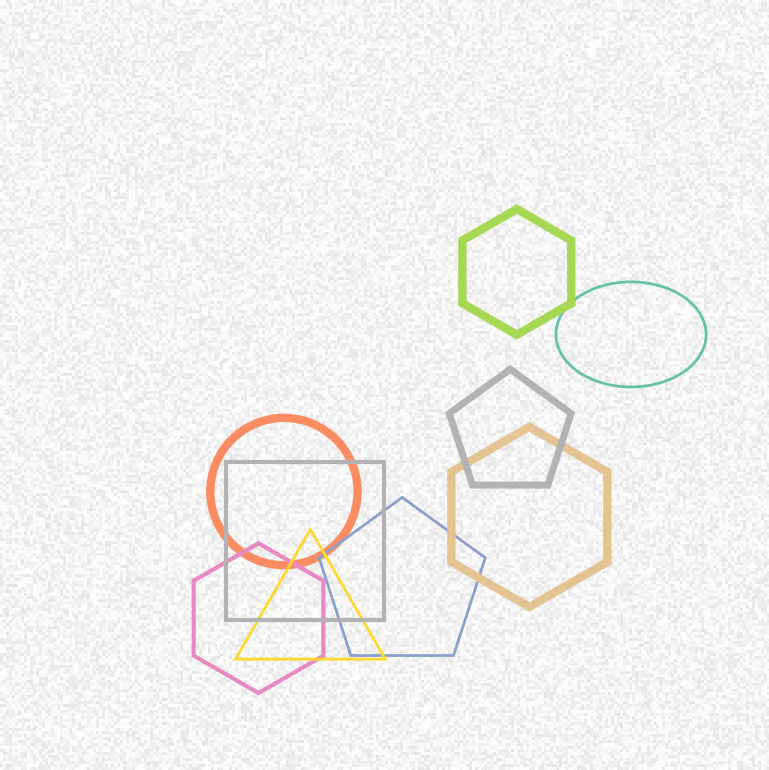[{"shape": "oval", "thickness": 1, "radius": 0.49, "center": [0.82, 0.566]}, {"shape": "circle", "thickness": 3, "radius": 0.48, "center": [0.369, 0.362]}, {"shape": "pentagon", "thickness": 1, "radius": 0.57, "center": [0.522, 0.241]}, {"shape": "hexagon", "thickness": 1.5, "radius": 0.49, "center": [0.336, 0.197]}, {"shape": "hexagon", "thickness": 3, "radius": 0.41, "center": [0.671, 0.647]}, {"shape": "triangle", "thickness": 1, "radius": 0.56, "center": [0.403, 0.2]}, {"shape": "hexagon", "thickness": 3, "radius": 0.58, "center": [0.687, 0.329]}, {"shape": "square", "thickness": 1.5, "radius": 0.51, "center": [0.396, 0.297]}, {"shape": "pentagon", "thickness": 2.5, "radius": 0.42, "center": [0.663, 0.437]}]